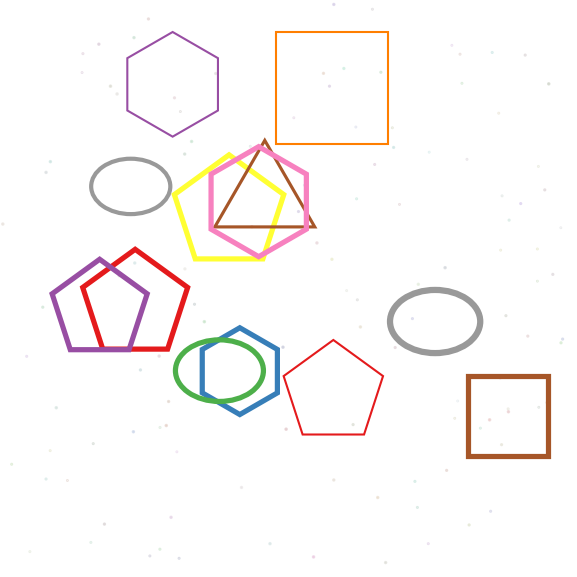[{"shape": "pentagon", "thickness": 2.5, "radius": 0.48, "center": [0.234, 0.472]}, {"shape": "pentagon", "thickness": 1, "radius": 0.45, "center": [0.577, 0.32]}, {"shape": "hexagon", "thickness": 2.5, "radius": 0.38, "center": [0.415, 0.356]}, {"shape": "oval", "thickness": 2.5, "radius": 0.38, "center": [0.38, 0.357]}, {"shape": "hexagon", "thickness": 1, "radius": 0.45, "center": [0.299, 0.853]}, {"shape": "pentagon", "thickness": 2.5, "radius": 0.43, "center": [0.173, 0.464]}, {"shape": "square", "thickness": 1, "radius": 0.48, "center": [0.575, 0.847]}, {"shape": "pentagon", "thickness": 2.5, "radius": 0.5, "center": [0.397, 0.631]}, {"shape": "triangle", "thickness": 1.5, "radius": 0.5, "center": [0.458, 0.656]}, {"shape": "square", "thickness": 2.5, "radius": 0.35, "center": [0.879, 0.279]}, {"shape": "hexagon", "thickness": 2.5, "radius": 0.48, "center": [0.448, 0.65]}, {"shape": "oval", "thickness": 2, "radius": 0.34, "center": [0.226, 0.676]}, {"shape": "oval", "thickness": 3, "radius": 0.39, "center": [0.753, 0.442]}]